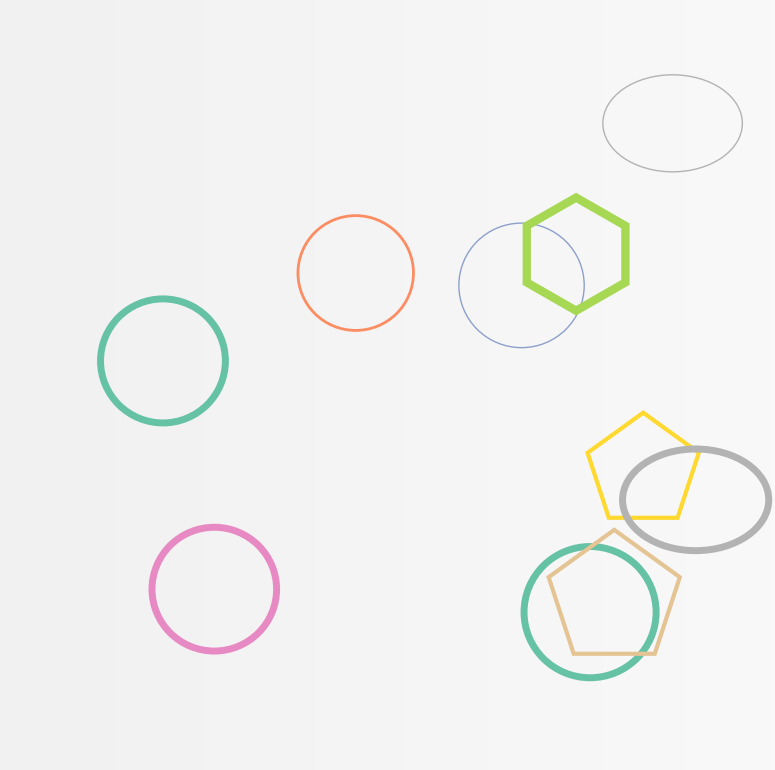[{"shape": "circle", "thickness": 2.5, "radius": 0.43, "center": [0.761, 0.205]}, {"shape": "circle", "thickness": 2.5, "radius": 0.4, "center": [0.21, 0.531]}, {"shape": "circle", "thickness": 1, "radius": 0.37, "center": [0.459, 0.645]}, {"shape": "circle", "thickness": 0.5, "radius": 0.4, "center": [0.673, 0.629]}, {"shape": "circle", "thickness": 2.5, "radius": 0.4, "center": [0.277, 0.235]}, {"shape": "hexagon", "thickness": 3, "radius": 0.37, "center": [0.743, 0.67]}, {"shape": "pentagon", "thickness": 1.5, "radius": 0.38, "center": [0.83, 0.389]}, {"shape": "pentagon", "thickness": 1.5, "radius": 0.44, "center": [0.793, 0.223]}, {"shape": "oval", "thickness": 2.5, "radius": 0.47, "center": [0.898, 0.351]}, {"shape": "oval", "thickness": 0.5, "radius": 0.45, "center": [0.868, 0.84]}]